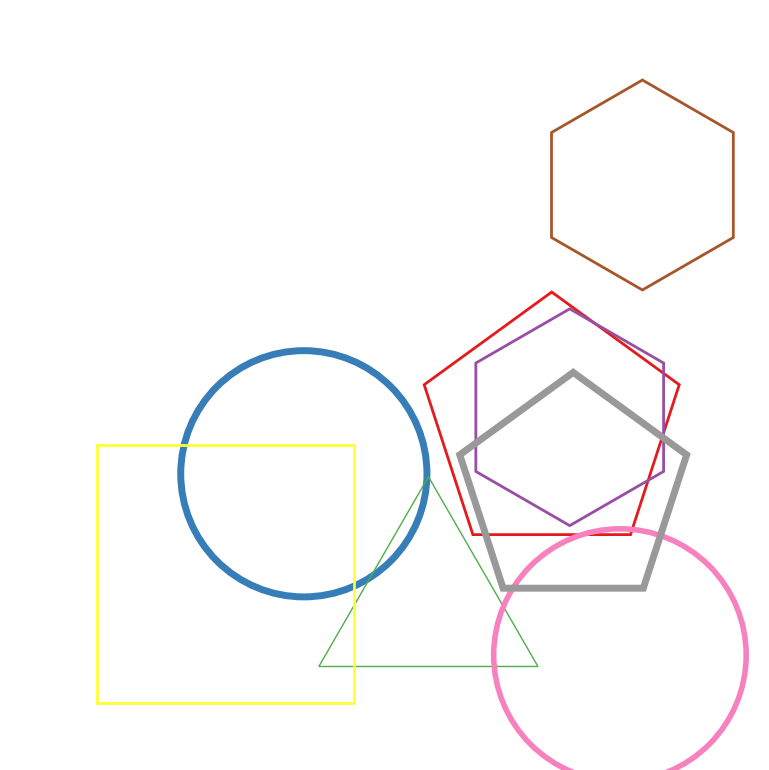[{"shape": "pentagon", "thickness": 1, "radius": 0.87, "center": [0.717, 0.447]}, {"shape": "circle", "thickness": 2.5, "radius": 0.8, "center": [0.395, 0.385]}, {"shape": "triangle", "thickness": 0.5, "radius": 0.82, "center": [0.556, 0.217]}, {"shape": "hexagon", "thickness": 1, "radius": 0.7, "center": [0.74, 0.458]}, {"shape": "square", "thickness": 1, "radius": 0.84, "center": [0.293, 0.254]}, {"shape": "hexagon", "thickness": 1, "radius": 0.68, "center": [0.834, 0.76]}, {"shape": "circle", "thickness": 2, "radius": 0.82, "center": [0.805, 0.149]}, {"shape": "pentagon", "thickness": 2.5, "radius": 0.77, "center": [0.744, 0.361]}]